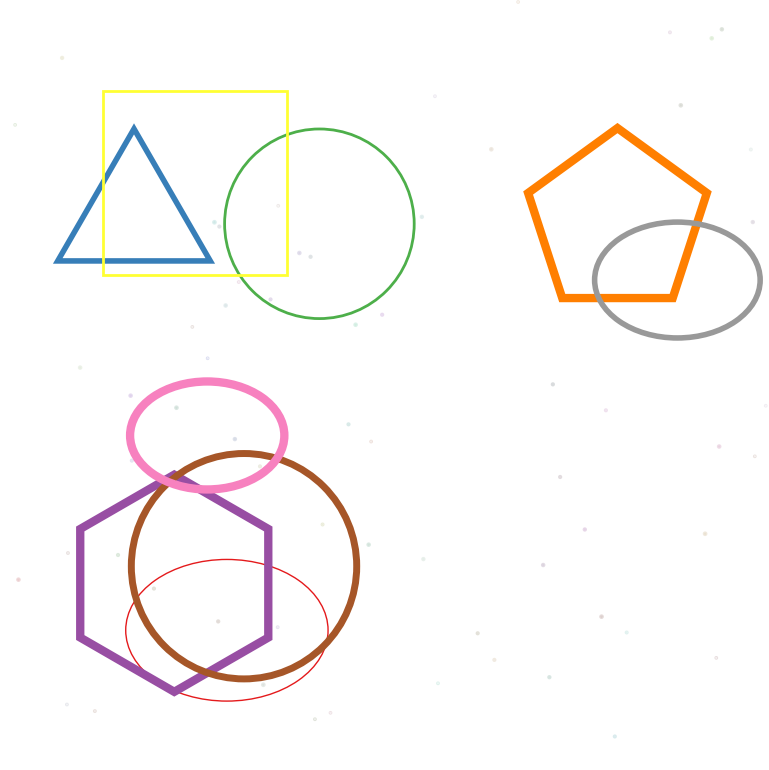[{"shape": "oval", "thickness": 0.5, "radius": 0.66, "center": [0.295, 0.181]}, {"shape": "triangle", "thickness": 2, "radius": 0.57, "center": [0.174, 0.718]}, {"shape": "circle", "thickness": 1, "radius": 0.62, "center": [0.415, 0.709]}, {"shape": "hexagon", "thickness": 3, "radius": 0.71, "center": [0.226, 0.243]}, {"shape": "pentagon", "thickness": 3, "radius": 0.61, "center": [0.802, 0.712]}, {"shape": "square", "thickness": 1, "radius": 0.6, "center": [0.253, 0.762]}, {"shape": "circle", "thickness": 2.5, "radius": 0.73, "center": [0.317, 0.265]}, {"shape": "oval", "thickness": 3, "radius": 0.5, "center": [0.269, 0.434]}, {"shape": "oval", "thickness": 2, "radius": 0.54, "center": [0.88, 0.636]}]